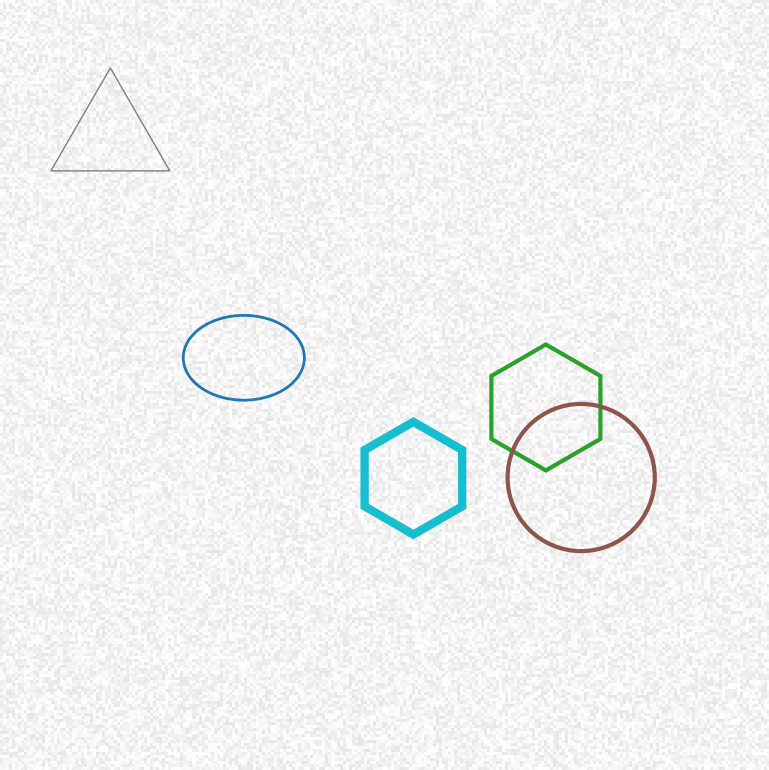[{"shape": "oval", "thickness": 1, "radius": 0.39, "center": [0.317, 0.535]}, {"shape": "hexagon", "thickness": 1.5, "radius": 0.41, "center": [0.709, 0.471]}, {"shape": "circle", "thickness": 1.5, "radius": 0.48, "center": [0.755, 0.38]}, {"shape": "triangle", "thickness": 0.5, "radius": 0.45, "center": [0.143, 0.823]}, {"shape": "hexagon", "thickness": 3, "radius": 0.37, "center": [0.537, 0.379]}]